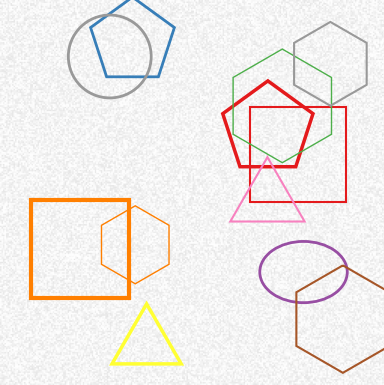[{"shape": "pentagon", "thickness": 2.5, "radius": 0.62, "center": [0.696, 0.667]}, {"shape": "square", "thickness": 1.5, "radius": 0.62, "center": [0.774, 0.599]}, {"shape": "pentagon", "thickness": 2, "radius": 0.57, "center": [0.344, 0.893]}, {"shape": "hexagon", "thickness": 1, "radius": 0.74, "center": [0.733, 0.725]}, {"shape": "oval", "thickness": 2, "radius": 0.57, "center": [0.788, 0.293]}, {"shape": "square", "thickness": 3, "radius": 0.64, "center": [0.208, 0.353]}, {"shape": "hexagon", "thickness": 1, "radius": 0.51, "center": [0.351, 0.364]}, {"shape": "triangle", "thickness": 2.5, "radius": 0.52, "center": [0.381, 0.107]}, {"shape": "hexagon", "thickness": 1.5, "radius": 0.7, "center": [0.891, 0.171]}, {"shape": "triangle", "thickness": 1.5, "radius": 0.56, "center": [0.695, 0.48]}, {"shape": "circle", "thickness": 2, "radius": 0.54, "center": [0.285, 0.853]}, {"shape": "hexagon", "thickness": 1.5, "radius": 0.54, "center": [0.858, 0.834]}]